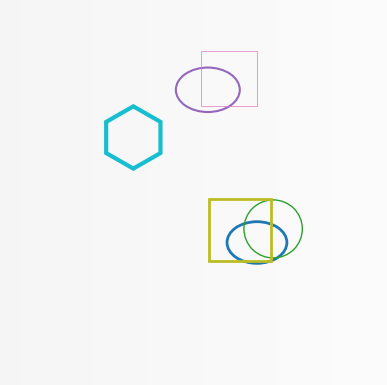[{"shape": "oval", "thickness": 2, "radius": 0.39, "center": [0.663, 0.37]}, {"shape": "circle", "thickness": 1, "radius": 0.38, "center": [0.705, 0.405]}, {"shape": "oval", "thickness": 1.5, "radius": 0.41, "center": [0.536, 0.767]}, {"shape": "square", "thickness": 0.5, "radius": 0.36, "center": [0.591, 0.796]}, {"shape": "square", "thickness": 2, "radius": 0.4, "center": [0.62, 0.404]}, {"shape": "hexagon", "thickness": 3, "radius": 0.4, "center": [0.344, 0.643]}]